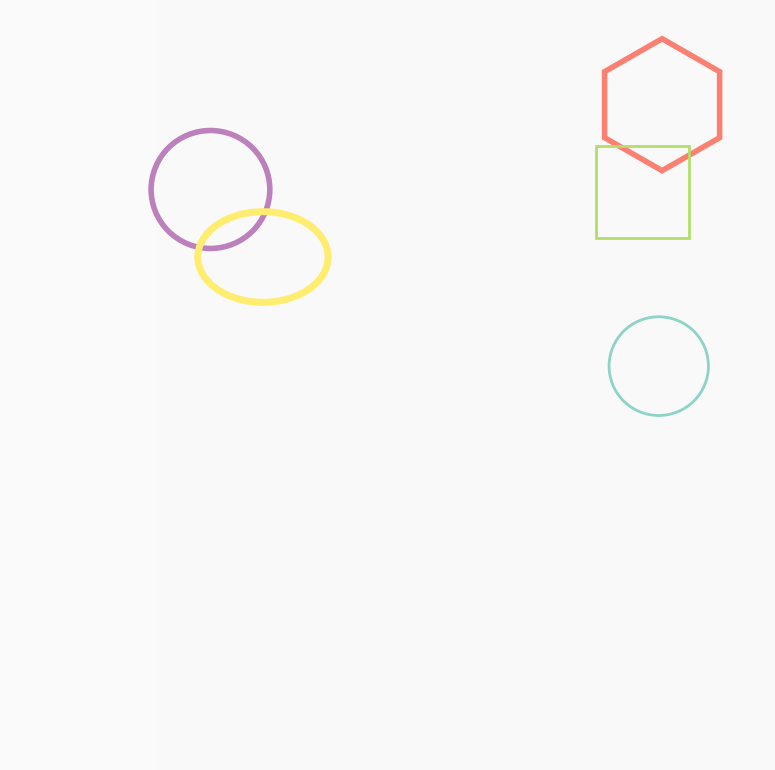[{"shape": "circle", "thickness": 1, "radius": 0.32, "center": [0.85, 0.525]}, {"shape": "hexagon", "thickness": 2, "radius": 0.43, "center": [0.854, 0.864]}, {"shape": "square", "thickness": 1, "radius": 0.3, "center": [0.829, 0.751]}, {"shape": "circle", "thickness": 2, "radius": 0.38, "center": [0.272, 0.754]}, {"shape": "oval", "thickness": 2.5, "radius": 0.42, "center": [0.339, 0.666]}]